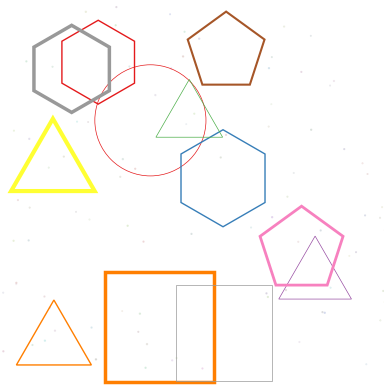[{"shape": "circle", "thickness": 0.5, "radius": 0.72, "center": [0.391, 0.687]}, {"shape": "hexagon", "thickness": 1, "radius": 0.54, "center": [0.255, 0.838]}, {"shape": "hexagon", "thickness": 1, "radius": 0.63, "center": [0.579, 0.537]}, {"shape": "triangle", "thickness": 0.5, "radius": 0.5, "center": [0.492, 0.694]}, {"shape": "triangle", "thickness": 0.5, "radius": 0.55, "center": [0.818, 0.278]}, {"shape": "square", "thickness": 2.5, "radius": 0.71, "center": [0.414, 0.151]}, {"shape": "triangle", "thickness": 1, "radius": 0.56, "center": [0.14, 0.108]}, {"shape": "triangle", "thickness": 3, "radius": 0.63, "center": [0.137, 0.566]}, {"shape": "pentagon", "thickness": 1.5, "radius": 0.52, "center": [0.587, 0.865]}, {"shape": "pentagon", "thickness": 2, "radius": 0.57, "center": [0.783, 0.351]}, {"shape": "hexagon", "thickness": 2.5, "radius": 0.57, "center": [0.186, 0.821]}, {"shape": "square", "thickness": 0.5, "radius": 0.62, "center": [0.581, 0.135]}]